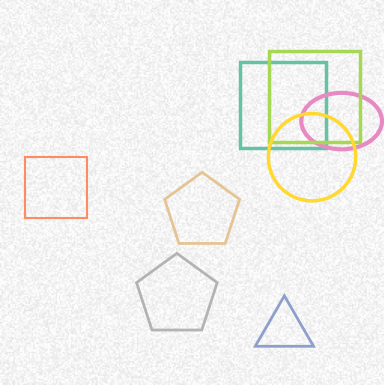[{"shape": "square", "thickness": 2.5, "radius": 0.56, "center": [0.735, 0.728]}, {"shape": "square", "thickness": 1.5, "radius": 0.4, "center": [0.146, 0.513]}, {"shape": "triangle", "thickness": 2, "radius": 0.44, "center": [0.739, 0.144]}, {"shape": "oval", "thickness": 3, "radius": 0.52, "center": [0.887, 0.686]}, {"shape": "square", "thickness": 2.5, "radius": 0.59, "center": [0.818, 0.75]}, {"shape": "circle", "thickness": 2.5, "radius": 0.57, "center": [0.81, 0.592]}, {"shape": "pentagon", "thickness": 2, "radius": 0.51, "center": [0.525, 0.45]}, {"shape": "pentagon", "thickness": 2, "radius": 0.55, "center": [0.459, 0.232]}]